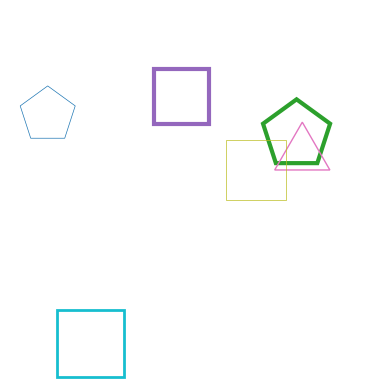[{"shape": "pentagon", "thickness": 0.5, "radius": 0.38, "center": [0.124, 0.702]}, {"shape": "pentagon", "thickness": 3, "radius": 0.46, "center": [0.77, 0.65]}, {"shape": "square", "thickness": 3, "radius": 0.36, "center": [0.471, 0.749]}, {"shape": "triangle", "thickness": 1, "radius": 0.41, "center": [0.785, 0.6]}, {"shape": "square", "thickness": 0.5, "radius": 0.39, "center": [0.666, 0.558]}, {"shape": "square", "thickness": 2, "radius": 0.44, "center": [0.235, 0.108]}]